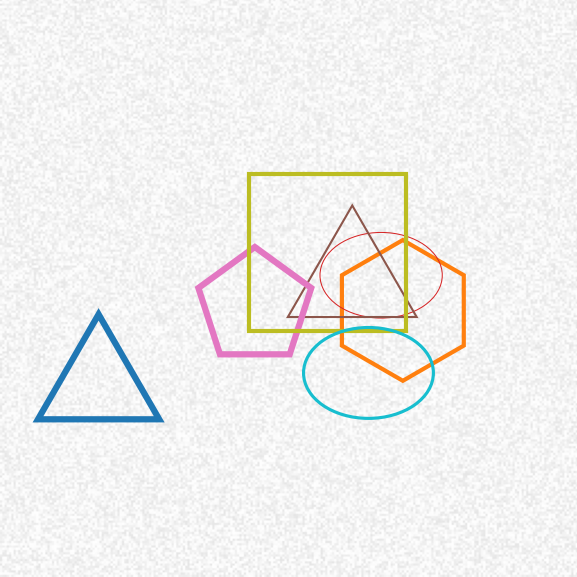[{"shape": "triangle", "thickness": 3, "radius": 0.61, "center": [0.171, 0.334]}, {"shape": "hexagon", "thickness": 2, "radius": 0.61, "center": [0.698, 0.462]}, {"shape": "oval", "thickness": 0.5, "radius": 0.53, "center": [0.66, 0.523]}, {"shape": "triangle", "thickness": 1, "radius": 0.64, "center": [0.61, 0.515]}, {"shape": "pentagon", "thickness": 3, "radius": 0.51, "center": [0.441, 0.469]}, {"shape": "square", "thickness": 2, "radius": 0.68, "center": [0.567, 0.562]}, {"shape": "oval", "thickness": 1.5, "radius": 0.56, "center": [0.638, 0.353]}]